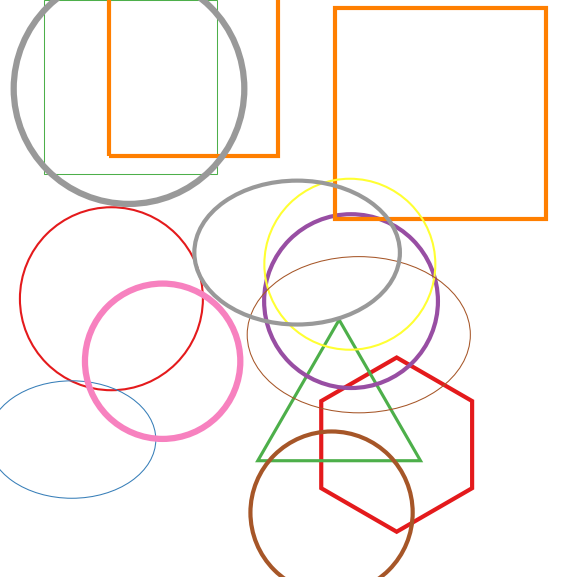[{"shape": "circle", "thickness": 1, "radius": 0.79, "center": [0.193, 0.482]}, {"shape": "hexagon", "thickness": 2, "radius": 0.75, "center": [0.687, 0.229]}, {"shape": "oval", "thickness": 0.5, "radius": 0.73, "center": [0.125, 0.238]}, {"shape": "triangle", "thickness": 1.5, "radius": 0.81, "center": [0.587, 0.283]}, {"shape": "square", "thickness": 0.5, "radius": 0.75, "center": [0.226, 0.848]}, {"shape": "circle", "thickness": 2, "radius": 0.75, "center": [0.608, 0.478]}, {"shape": "square", "thickness": 2, "radius": 0.91, "center": [0.762, 0.803]}, {"shape": "square", "thickness": 2, "radius": 0.73, "center": [0.335, 0.875]}, {"shape": "circle", "thickness": 1, "radius": 0.74, "center": [0.606, 0.542]}, {"shape": "circle", "thickness": 2, "radius": 0.7, "center": [0.574, 0.112]}, {"shape": "oval", "thickness": 0.5, "radius": 0.97, "center": [0.621, 0.42]}, {"shape": "circle", "thickness": 3, "radius": 0.67, "center": [0.282, 0.374]}, {"shape": "oval", "thickness": 2, "radius": 0.89, "center": [0.514, 0.562]}, {"shape": "circle", "thickness": 3, "radius": 1.0, "center": [0.223, 0.846]}]